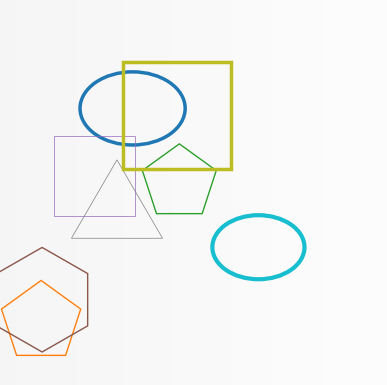[{"shape": "oval", "thickness": 2.5, "radius": 0.68, "center": [0.342, 0.718]}, {"shape": "pentagon", "thickness": 1, "radius": 0.54, "center": [0.106, 0.164]}, {"shape": "pentagon", "thickness": 1, "radius": 0.5, "center": [0.463, 0.526]}, {"shape": "square", "thickness": 0.5, "radius": 0.52, "center": [0.244, 0.544]}, {"shape": "hexagon", "thickness": 1, "radius": 0.68, "center": [0.109, 0.222]}, {"shape": "triangle", "thickness": 0.5, "radius": 0.68, "center": [0.302, 0.449]}, {"shape": "square", "thickness": 2.5, "radius": 0.69, "center": [0.456, 0.699]}, {"shape": "oval", "thickness": 3, "radius": 0.59, "center": [0.667, 0.358]}]